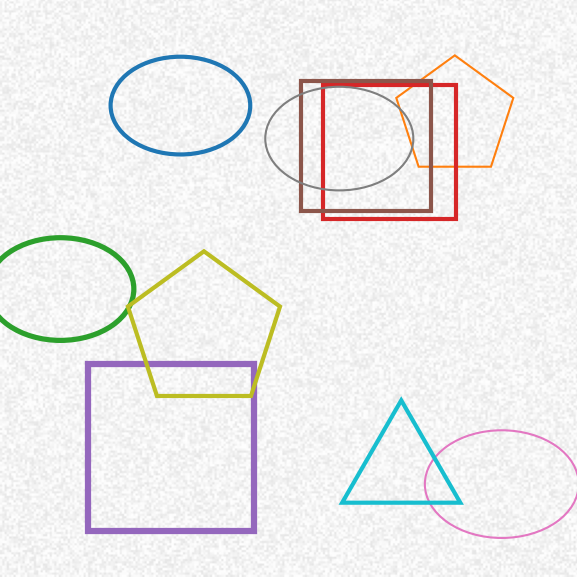[{"shape": "oval", "thickness": 2, "radius": 0.6, "center": [0.312, 0.816]}, {"shape": "pentagon", "thickness": 1, "radius": 0.53, "center": [0.788, 0.797]}, {"shape": "oval", "thickness": 2.5, "radius": 0.64, "center": [0.105, 0.499]}, {"shape": "square", "thickness": 2, "radius": 0.58, "center": [0.675, 0.736]}, {"shape": "square", "thickness": 3, "radius": 0.72, "center": [0.296, 0.224]}, {"shape": "square", "thickness": 2, "radius": 0.56, "center": [0.634, 0.747]}, {"shape": "oval", "thickness": 1, "radius": 0.67, "center": [0.869, 0.161]}, {"shape": "oval", "thickness": 1, "radius": 0.64, "center": [0.588, 0.759]}, {"shape": "pentagon", "thickness": 2, "radius": 0.69, "center": [0.353, 0.426]}, {"shape": "triangle", "thickness": 2, "radius": 0.59, "center": [0.695, 0.188]}]